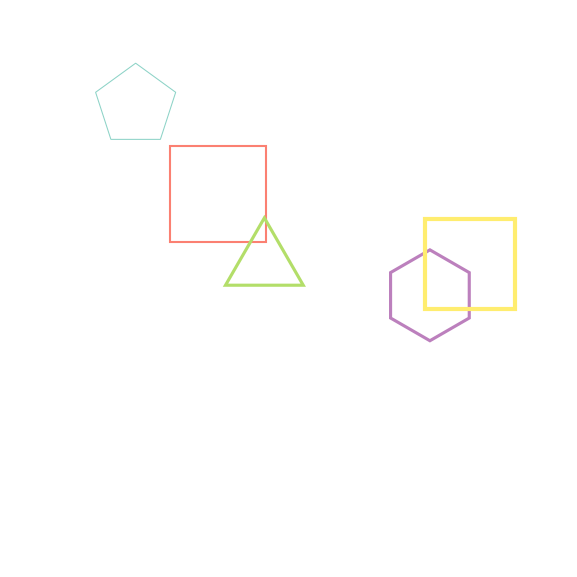[{"shape": "pentagon", "thickness": 0.5, "radius": 0.36, "center": [0.235, 0.817]}, {"shape": "square", "thickness": 1, "radius": 0.42, "center": [0.377, 0.663]}, {"shape": "triangle", "thickness": 1.5, "radius": 0.39, "center": [0.458, 0.544]}, {"shape": "hexagon", "thickness": 1.5, "radius": 0.39, "center": [0.744, 0.488]}, {"shape": "square", "thickness": 2, "radius": 0.39, "center": [0.814, 0.542]}]